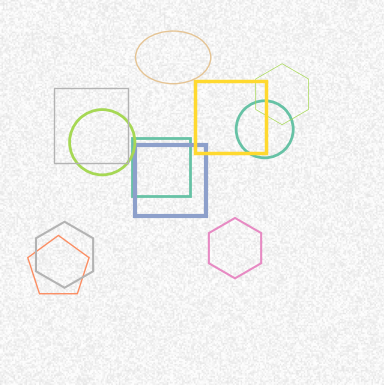[{"shape": "square", "thickness": 2, "radius": 0.37, "center": [0.418, 0.566]}, {"shape": "circle", "thickness": 2, "radius": 0.37, "center": [0.688, 0.664]}, {"shape": "pentagon", "thickness": 1, "radius": 0.42, "center": [0.152, 0.305]}, {"shape": "square", "thickness": 3, "radius": 0.46, "center": [0.443, 0.532]}, {"shape": "hexagon", "thickness": 1.5, "radius": 0.39, "center": [0.61, 0.355]}, {"shape": "hexagon", "thickness": 0.5, "radius": 0.4, "center": [0.733, 0.755]}, {"shape": "circle", "thickness": 2, "radius": 0.42, "center": [0.266, 0.631]}, {"shape": "square", "thickness": 2.5, "radius": 0.46, "center": [0.599, 0.696]}, {"shape": "oval", "thickness": 1, "radius": 0.49, "center": [0.45, 0.851]}, {"shape": "square", "thickness": 1, "radius": 0.48, "center": [0.237, 0.675]}, {"shape": "hexagon", "thickness": 1.5, "radius": 0.43, "center": [0.168, 0.338]}]